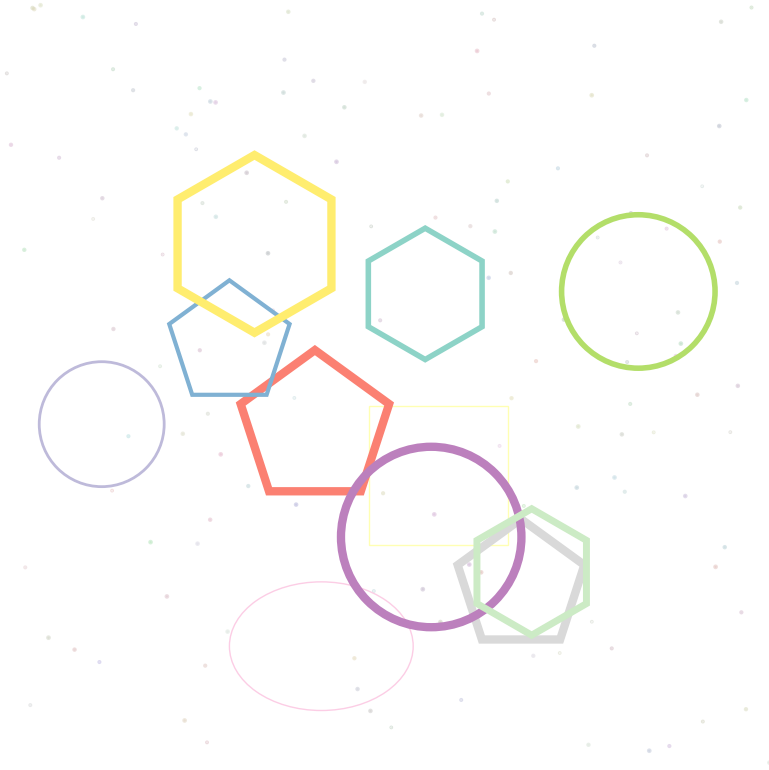[{"shape": "hexagon", "thickness": 2, "radius": 0.43, "center": [0.552, 0.618]}, {"shape": "square", "thickness": 0.5, "radius": 0.45, "center": [0.57, 0.383]}, {"shape": "circle", "thickness": 1, "radius": 0.41, "center": [0.132, 0.449]}, {"shape": "pentagon", "thickness": 3, "radius": 0.51, "center": [0.409, 0.444]}, {"shape": "pentagon", "thickness": 1.5, "radius": 0.41, "center": [0.298, 0.554]}, {"shape": "circle", "thickness": 2, "radius": 0.5, "center": [0.829, 0.621]}, {"shape": "oval", "thickness": 0.5, "radius": 0.6, "center": [0.417, 0.161]}, {"shape": "pentagon", "thickness": 3, "radius": 0.43, "center": [0.677, 0.239]}, {"shape": "circle", "thickness": 3, "radius": 0.59, "center": [0.56, 0.303]}, {"shape": "hexagon", "thickness": 2.5, "radius": 0.41, "center": [0.691, 0.257]}, {"shape": "hexagon", "thickness": 3, "radius": 0.58, "center": [0.331, 0.683]}]